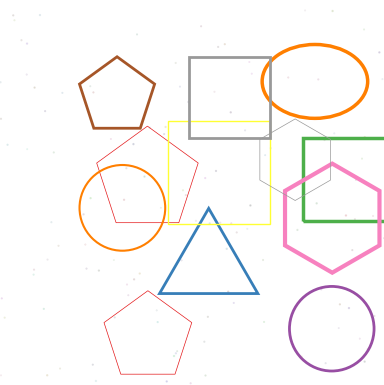[{"shape": "pentagon", "thickness": 0.5, "radius": 0.69, "center": [0.383, 0.534]}, {"shape": "pentagon", "thickness": 0.5, "radius": 0.6, "center": [0.384, 0.125]}, {"shape": "triangle", "thickness": 2, "radius": 0.74, "center": [0.542, 0.311]}, {"shape": "square", "thickness": 2.5, "radius": 0.53, "center": [0.895, 0.534]}, {"shape": "circle", "thickness": 2, "radius": 0.55, "center": [0.862, 0.146]}, {"shape": "oval", "thickness": 2.5, "radius": 0.69, "center": [0.818, 0.789]}, {"shape": "circle", "thickness": 1.5, "radius": 0.56, "center": [0.318, 0.46]}, {"shape": "square", "thickness": 1, "radius": 0.66, "center": [0.57, 0.552]}, {"shape": "pentagon", "thickness": 2, "radius": 0.51, "center": [0.304, 0.75]}, {"shape": "hexagon", "thickness": 3, "radius": 0.71, "center": [0.863, 0.433]}, {"shape": "hexagon", "thickness": 0.5, "radius": 0.53, "center": [0.767, 0.585]}, {"shape": "square", "thickness": 2, "radius": 0.53, "center": [0.596, 0.747]}]